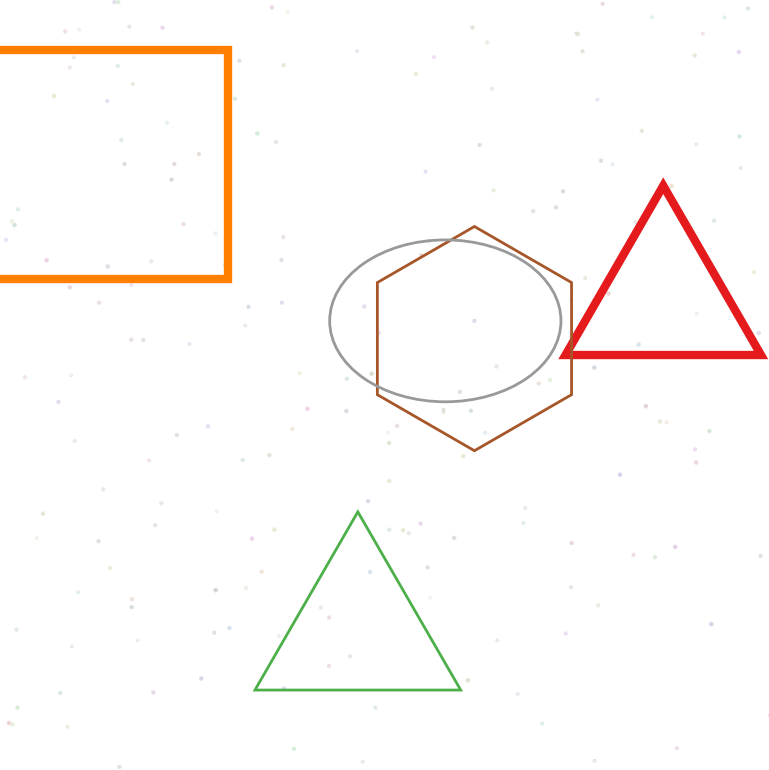[{"shape": "triangle", "thickness": 3, "radius": 0.73, "center": [0.861, 0.612]}, {"shape": "triangle", "thickness": 1, "radius": 0.77, "center": [0.465, 0.181]}, {"shape": "square", "thickness": 3, "radius": 0.75, "center": [0.147, 0.786]}, {"shape": "hexagon", "thickness": 1, "radius": 0.73, "center": [0.616, 0.56]}, {"shape": "oval", "thickness": 1, "radius": 0.75, "center": [0.578, 0.583]}]